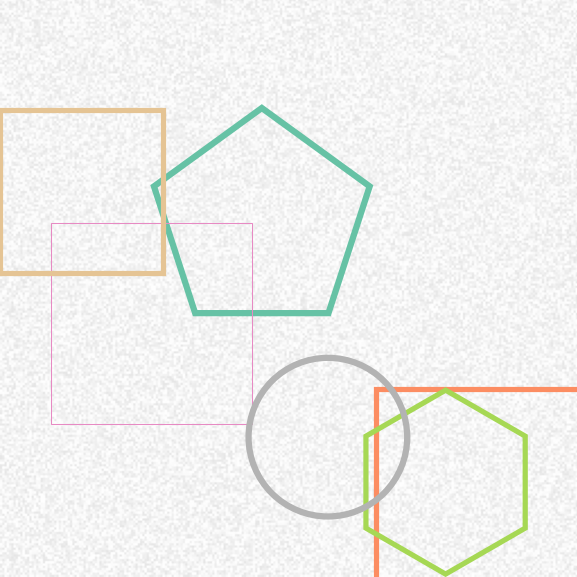[{"shape": "pentagon", "thickness": 3, "radius": 0.98, "center": [0.453, 0.616]}, {"shape": "square", "thickness": 2.5, "radius": 0.96, "center": [0.842, 0.135]}, {"shape": "square", "thickness": 0.5, "radius": 0.87, "center": [0.263, 0.438]}, {"shape": "hexagon", "thickness": 2.5, "radius": 0.8, "center": [0.772, 0.164]}, {"shape": "square", "thickness": 2.5, "radius": 0.71, "center": [0.142, 0.667]}, {"shape": "circle", "thickness": 3, "radius": 0.69, "center": [0.568, 0.242]}]